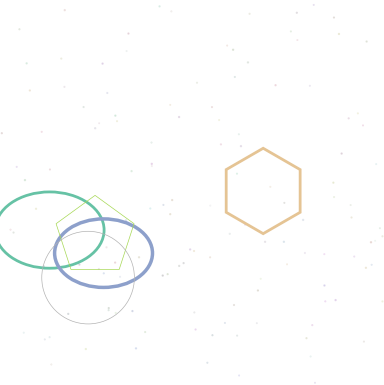[{"shape": "oval", "thickness": 2, "radius": 0.71, "center": [0.129, 0.402]}, {"shape": "oval", "thickness": 2.5, "radius": 0.64, "center": [0.269, 0.342]}, {"shape": "pentagon", "thickness": 0.5, "radius": 0.53, "center": [0.247, 0.386]}, {"shape": "hexagon", "thickness": 2, "radius": 0.55, "center": [0.684, 0.504]}, {"shape": "circle", "thickness": 0.5, "radius": 0.6, "center": [0.229, 0.279]}]